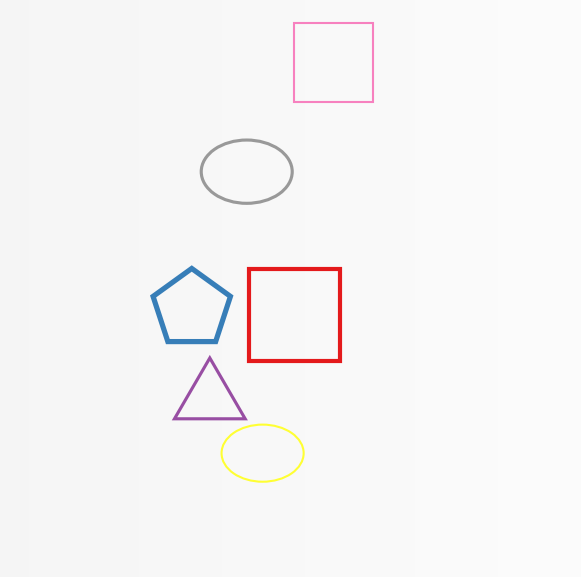[{"shape": "square", "thickness": 2, "radius": 0.4, "center": [0.507, 0.454]}, {"shape": "pentagon", "thickness": 2.5, "radius": 0.35, "center": [0.33, 0.464]}, {"shape": "triangle", "thickness": 1.5, "radius": 0.35, "center": [0.361, 0.309]}, {"shape": "oval", "thickness": 1, "radius": 0.35, "center": [0.452, 0.214]}, {"shape": "square", "thickness": 1, "radius": 0.34, "center": [0.574, 0.891]}, {"shape": "oval", "thickness": 1.5, "radius": 0.39, "center": [0.424, 0.702]}]